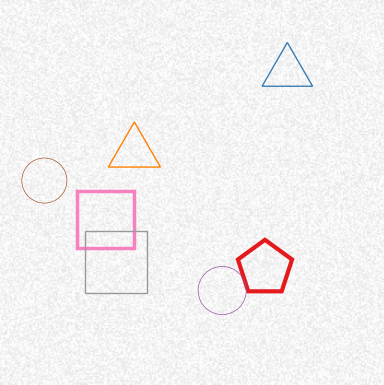[{"shape": "pentagon", "thickness": 3, "radius": 0.37, "center": [0.688, 0.303]}, {"shape": "triangle", "thickness": 1, "radius": 0.38, "center": [0.746, 0.814]}, {"shape": "circle", "thickness": 0.5, "radius": 0.31, "center": [0.577, 0.245]}, {"shape": "triangle", "thickness": 1, "radius": 0.39, "center": [0.349, 0.605]}, {"shape": "circle", "thickness": 0.5, "radius": 0.29, "center": [0.115, 0.531]}, {"shape": "square", "thickness": 2.5, "radius": 0.37, "center": [0.274, 0.43]}, {"shape": "square", "thickness": 1, "radius": 0.4, "center": [0.3, 0.32]}]